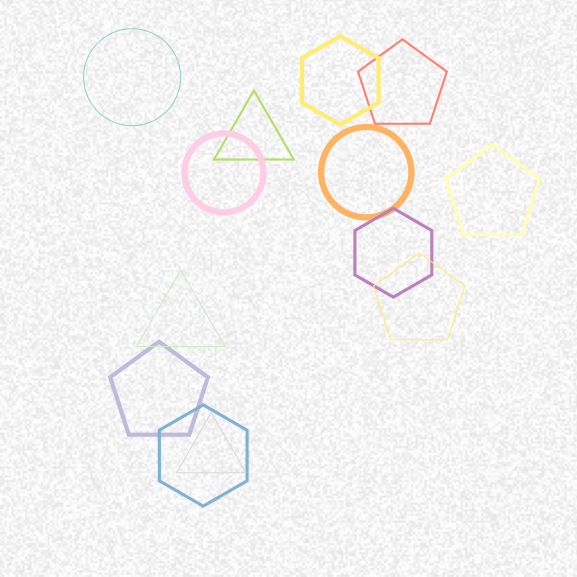[{"shape": "circle", "thickness": 0.5, "radius": 0.42, "center": [0.229, 0.865]}, {"shape": "pentagon", "thickness": 1.5, "radius": 0.43, "center": [0.853, 0.663]}, {"shape": "pentagon", "thickness": 2, "radius": 0.44, "center": [0.275, 0.318]}, {"shape": "pentagon", "thickness": 1, "radius": 0.4, "center": [0.697, 0.85]}, {"shape": "hexagon", "thickness": 1.5, "radius": 0.44, "center": [0.352, 0.21]}, {"shape": "circle", "thickness": 3, "radius": 0.39, "center": [0.634, 0.701]}, {"shape": "triangle", "thickness": 1, "radius": 0.4, "center": [0.44, 0.763]}, {"shape": "circle", "thickness": 3, "radius": 0.34, "center": [0.388, 0.7]}, {"shape": "triangle", "thickness": 0.5, "radius": 0.35, "center": [0.366, 0.215]}, {"shape": "hexagon", "thickness": 1.5, "radius": 0.38, "center": [0.681, 0.562]}, {"shape": "triangle", "thickness": 0.5, "radius": 0.44, "center": [0.313, 0.443]}, {"shape": "pentagon", "thickness": 0.5, "radius": 0.42, "center": [0.726, 0.478]}, {"shape": "hexagon", "thickness": 2, "radius": 0.38, "center": [0.589, 0.86]}]